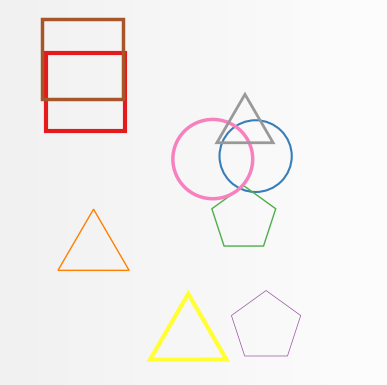[{"shape": "square", "thickness": 3, "radius": 0.51, "center": [0.221, 0.761]}, {"shape": "circle", "thickness": 1.5, "radius": 0.47, "center": [0.66, 0.594]}, {"shape": "pentagon", "thickness": 1, "radius": 0.43, "center": [0.629, 0.431]}, {"shape": "pentagon", "thickness": 0.5, "radius": 0.47, "center": [0.687, 0.151]}, {"shape": "triangle", "thickness": 1, "radius": 0.53, "center": [0.241, 0.351]}, {"shape": "triangle", "thickness": 3, "radius": 0.57, "center": [0.486, 0.123]}, {"shape": "square", "thickness": 2.5, "radius": 0.52, "center": [0.213, 0.846]}, {"shape": "circle", "thickness": 2.5, "radius": 0.52, "center": [0.549, 0.587]}, {"shape": "triangle", "thickness": 2, "radius": 0.42, "center": [0.632, 0.671]}]